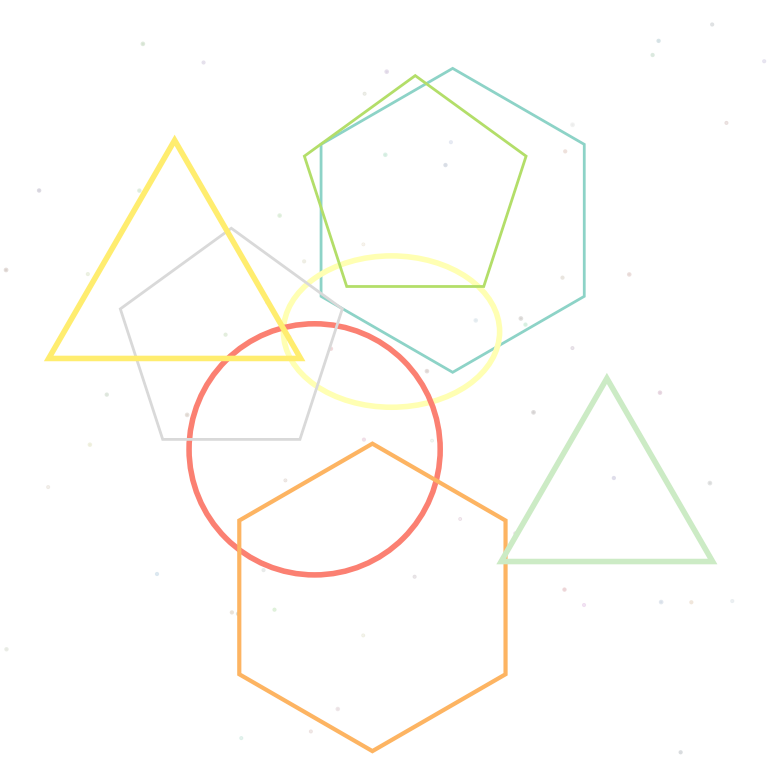[{"shape": "hexagon", "thickness": 1, "radius": 0.99, "center": [0.588, 0.714]}, {"shape": "oval", "thickness": 2, "radius": 0.7, "center": [0.508, 0.569]}, {"shape": "circle", "thickness": 2, "radius": 0.82, "center": [0.409, 0.416]}, {"shape": "hexagon", "thickness": 1.5, "radius": 1.0, "center": [0.484, 0.224]}, {"shape": "pentagon", "thickness": 1, "radius": 0.76, "center": [0.539, 0.75]}, {"shape": "pentagon", "thickness": 1, "radius": 0.76, "center": [0.3, 0.552]}, {"shape": "triangle", "thickness": 2, "radius": 0.79, "center": [0.788, 0.35]}, {"shape": "triangle", "thickness": 2, "radius": 0.94, "center": [0.227, 0.629]}]